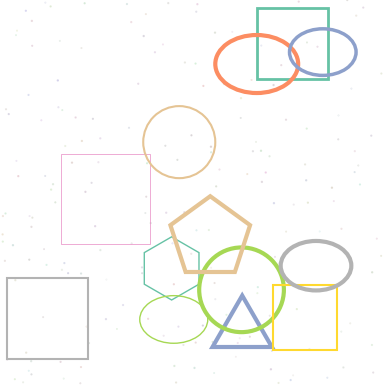[{"shape": "hexagon", "thickness": 1, "radius": 0.41, "center": [0.446, 0.303]}, {"shape": "square", "thickness": 2, "radius": 0.46, "center": [0.761, 0.888]}, {"shape": "oval", "thickness": 3, "radius": 0.54, "center": [0.667, 0.834]}, {"shape": "triangle", "thickness": 3, "radius": 0.45, "center": [0.629, 0.143]}, {"shape": "oval", "thickness": 2.5, "radius": 0.43, "center": [0.838, 0.865]}, {"shape": "square", "thickness": 0.5, "radius": 0.58, "center": [0.273, 0.483]}, {"shape": "circle", "thickness": 3, "radius": 0.55, "center": [0.627, 0.247]}, {"shape": "oval", "thickness": 1, "radius": 0.44, "center": [0.451, 0.17]}, {"shape": "square", "thickness": 1.5, "radius": 0.42, "center": [0.792, 0.176]}, {"shape": "circle", "thickness": 1.5, "radius": 0.47, "center": [0.466, 0.631]}, {"shape": "pentagon", "thickness": 3, "radius": 0.54, "center": [0.546, 0.382]}, {"shape": "oval", "thickness": 3, "radius": 0.46, "center": [0.821, 0.31]}, {"shape": "square", "thickness": 1.5, "radius": 0.53, "center": [0.122, 0.172]}]